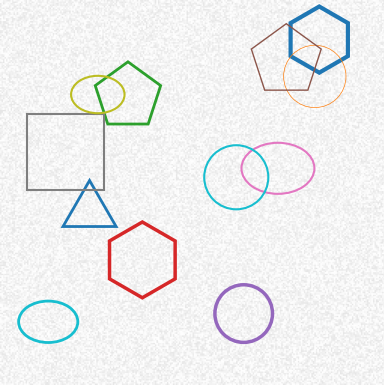[{"shape": "hexagon", "thickness": 3, "radius": 0.43, "center": [0.829, 0.897]}, {"shape": "triangle", "thickness": 2, "radius": 0.4, "center": [0.233, 0.451]}, {"shape": "circle", "thickness": 0.5, "radius": 0.4, "center": [0.818, 0.802]}, {"shape": "pentagon", "thickness": 2, "radius": 0.45, "center": [0.332, 0.75]}, {"shape": "hexagon", "thickness": 2.5, "radius": 0.49, "center": [0.37, 0.325]}, {"shape": "circle", "thickness": 2.5, "radius": 0.37, "center": [0.633, 0.186]}, {"shape": "pentagon", "thickness": 1, "radius": 0.48, "center": [0.744, 0.843]}, {"shape": "oval", "thickness": 1.5, "radius": 0.47, "center": [0.722, 0.563]}, {"shape": "square", "thickness": 1.5, "radius": 0.5, "center": [0.171, 0.605]}, {"shape": "oval", "thickness": 1.5, "radius": 0.35, "center": [0.254, 0.754]}, {"shape": "circle", "thickness": 1.5, "radius": 0.42, "center": [0.614, 0.54]}, {"shape": "oval", "thickness": 2, "radius": 0.38, "center": [0.125, 0.164]}]